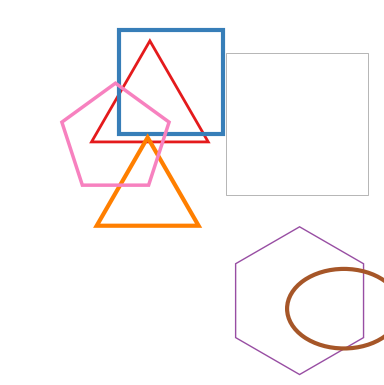[{"shape": "triangle", "thickness": 2, "radius": 0.87, "center": [0.389, 0.719]}, {"shape": "square", "thickness": 3, "radius": 0.68, "center": [0.444, 0.787]}, {"shape": "hexagon", "thickness": 1, "radius": 0.96, "center": [0.778, 0.219]}, {"shape": "triangle", "thickness": 3, "radius": 0.76, "center": [0.383, 0.49]}, {"shape": "oval", "thickness": 3, "radius": 0.74, "center": [0.893, 0.198]}, {"shape": "pentagon", "thickness": 2.5, "radius": 0.73, "center": [0.3, 0.638]}, {"shape": "square", "thickness": 0.5, "radius": 0.92, "center": [0.772, 0.679]}]